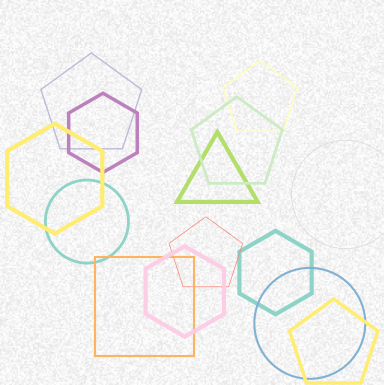[{"shape": "hexagon", "thickness": 3, "radius": 0.54, "center": [0.716, 0.292]}, {"shape": "circle", "thickness": 2, "radius": 0.54, "center": [0.226, 0.425]}, {"shape": "pentagon", "thickness": 1, "radius": 0.51, "center": [0.676, 0.741]}, {"shape": "pentagon", "thickness": 1, "radius": 0.69, "center": [0.237, 0.725]}, {"shape": "pentagon", "thickness": 0.5, "radius": 0.5, "center": [0.535, 0.336]}, {"shape": "circle", "thickness": 1.5, "radius": 0.72, "center": [0.805, 0.16]}, {"shape": "square", "thickness": 1.5, "radius": 0.64, "center": [0.375, 0.203]}, {"shape": "triangle", "thickness": 3, "radius": 0.61, "center": [0.565, 0.536]}, {"shape": "hexagon", "thickness": 3, "radius": 0.59, "center": [0.48, 0.243]}, {"shape": "circle", "thickness": 0.5, "radius": 0.7, "center": [0.898, 0.495]}, {"shape": "hexagon", "thickness": 2.5, "radius": 0.51, "center": [0.267, 0.655]}, {"shape": "pentagon", "thickness": 2, "radius": 0.62, "center": [0.615, 0.624]}, {"shape": "hexagon", "thickness": 3, "radius": 0.71, "center": [0.142, 0.536]}, {"shape": "pentagon", "thickness": 2.5, "radius": 0.6, "center": [0.867, 0.103]}]